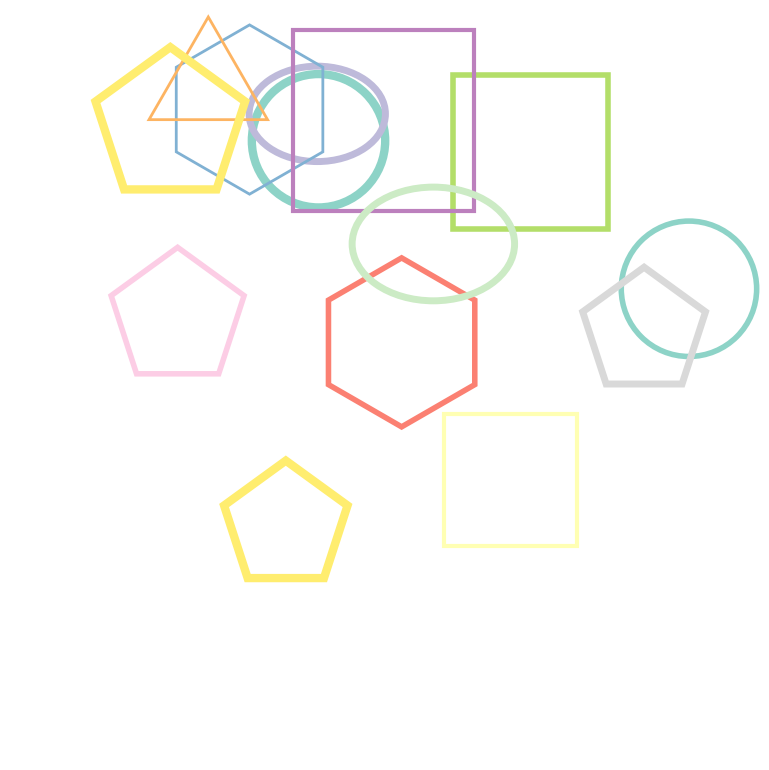[{"shape": "circle", "thickness": 2, "radius": 0.44, "center": [0.895, 0.625]}, {"shape": "circle", "thickness": 3, "radius": 0.43, "center": [0.414, 0.817]}, {"shape": "square", "thickness": 1.5, "radius": 0.43, "center": [0.663, 0.377]}, {"shape": "oval", "thickness": 2.5, "radius": 0.44, "center": [0.412, 0.852]}, {"shape": "hexagon", "thickness": 2, "radius": 0.55, "center": [0.522, 0.555]}, {"shape": "hexagon", "thickness": 1, "radius": 0.55, "center": [0.324, 0.858]}, {"shape": "triangle", "thickness": 1, "radius": 0.44, "center": [0.27, 0.889]}, {"shape": "square", "thickness": 2, "radius": 0.5, "center": [0.689, 0.803]}, {"shape": "pentagon", "thickness": 2, "radius": 0.45, "center": [0.231, 0.588]}, {"shape": "pentagon", "thickness": 2.5, "radius": 0.42, "center": [0.836, 0.569]}, {"shape": "square", "thickness": 1.5, "radius": 0.59, "center": [0.499, 0.844]}, {"shape": "oval", "thickness": 2.5, "radius": 0.53, "center": [0.563, 0.683]}, {"shape": "pentagon", "thickness": 3, "radius": 0.51, "center": [0.221, 0.837]}, {"shape": "pentagon", "thickness": 3, "radius": 0.42, "center": [0.371, 0.317]}]